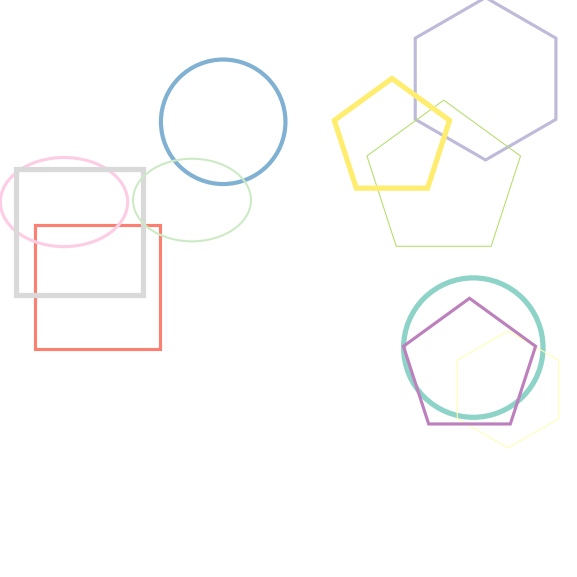[{"shape": "circle", "thickness": 2.5, "radius": 0.6, "center": [0.82, 0.397]}, {"shape": "hexagon", "thickness": 0.5, "radius": 0.51, "center": [0.88, 0.325]}, {"shape": "hexagon", "thickness": 1.5, "radius": 0.7, "center": [0.841, 0.863]}, {"shape": "square", "thickness": 1.5, "radius": 0.54, "center": [0.169, 0.502]}, {"shape": "circle", "thickness": 2, "radius": 0.54, "center": [0.386, 0.788]}, {"shape": "pentagon", "thickness": 0.5, "radius": 0.7, "center": [0.768, 0.686]}, {"shape": "oval", "thickness": 1.5, "radius": 0.55, "center": [0.111, 0.649]}, {"shape": "square", "thickness": 2.5, "radius": 0.55, "center": [0.138, 0.598]}, {"shape": "pentagon", "thickness": 1.5, "radius": 0.6, "center": [0.813, 0.362]}, {"shape": "oval", "thickness": 1, "radius": 0.51, "center": [0.332, 0.653]}, {"shape": "pentagon", "thickness": 2.5, "radius": 0.52, "center": [0.679, 0.758]}]